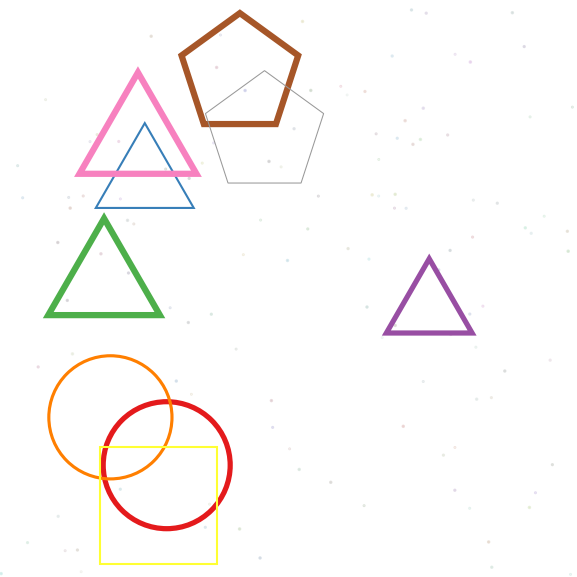[{"shape": "circle", "thickness": 2.5, "radius": 0.55, "center": [0.289, 0.194]}, {"shape": "triangle", "thickness": 1, "radius": 0.49, "center": [0.251, 0.688]}, {"shape": "triangle", "thickness": 3, "radius": 0.56, "center": [0.18, 0.509]}, {"shape": "triangle", "thickness": 2.5, "radius": 0.43, "center": [0.743, 0.465]}, {"shape": "circle", "thickness": 1.5, "radius": 0.53, "center": [0.191, 0.276]}, {"shape": "square", "thickness": 1, "radius": 0.5, "center": [0.275, 0.124]}, {"shape": "pentagon", "thickness": 3, "radius": 0.53, "center": [0.415, 0.87]}, {"shape": "triangle", "thickness": 3, "radius": 0.58, "center": [0.239, 0.757]}, {"shape": "pentagon", "thickness": 0.5, "radius": 0.54, "center": [0.458, 0.769]}]